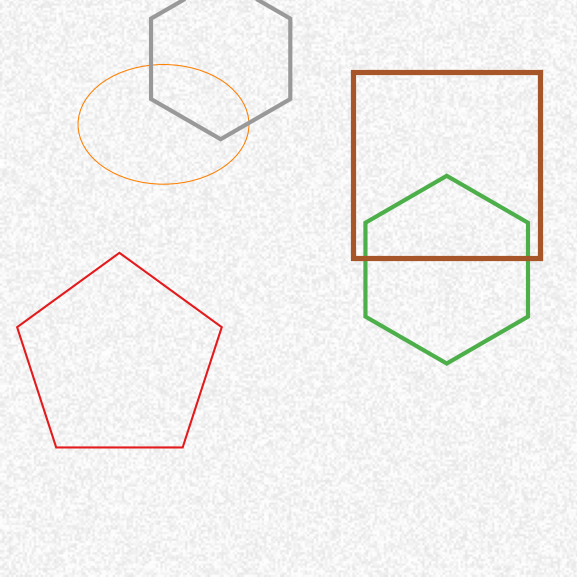[{"shape": "pentagon", "thickness": 1, "radius": 0.93, "center": [0.207, 0.375]}, {"shape": "hexagon", "thickness": 2, "radius": 0.81, "center": [0.774, 0.532]}, {"shape": "oval", "thickness": 0.5, "radius": 0.74, "center": [0.283, 0.784]}, {"shape": "square", "thickness": 2.5, "radius": 0.81, "center": [0.773, 0.713]}, {"shape": "hexagon", "thickness": 2, "radius": 0.7, "center": [0.382, 0.897]}]